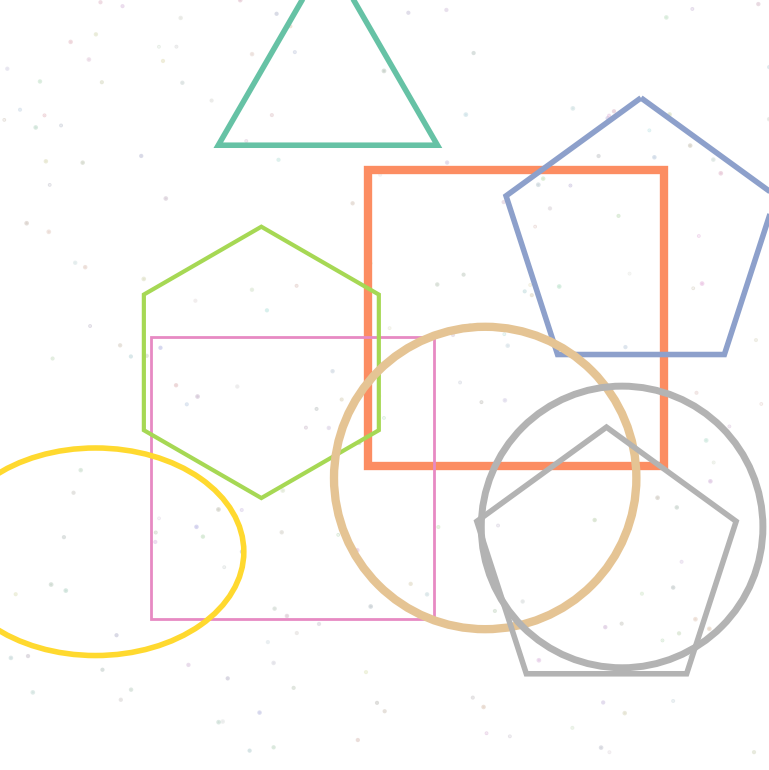[{"shape": "triangle", "thickness": 2, "radius": 0.82, "center": [0.426, 0.894]}, {"shape": "square", "thickness": 3, "radius": 0.96, "center": [0.67, 0.587]}, {"shape": "pentagon", "thickness": 2, "radius": 0.92, "center": [0.832, 0.689]}, {"shape": "square", "thickness": 1, "radius": 0.92, "center": [0.38, 0.379]}, {"shape": "hexagon", "thickness": 1.5, "radius": 0.88, "center": [0.339, 0.529]}, {"shape": "oval", "thickness": 2, "radius": 0.96, "center": [0.124, 0.283]}, {"shape": "circle", "thickness": 3, "radius": 0.98, "center": [0.63, 0.379]}, {"shape": "circle", "thickness": 2.5, "radius": 0.91, "center": [0.808, 0.316]}, {"shape": "pentagon", "thickness": 2, "radius": 0.89, "center": [0.788, 0.268]}]